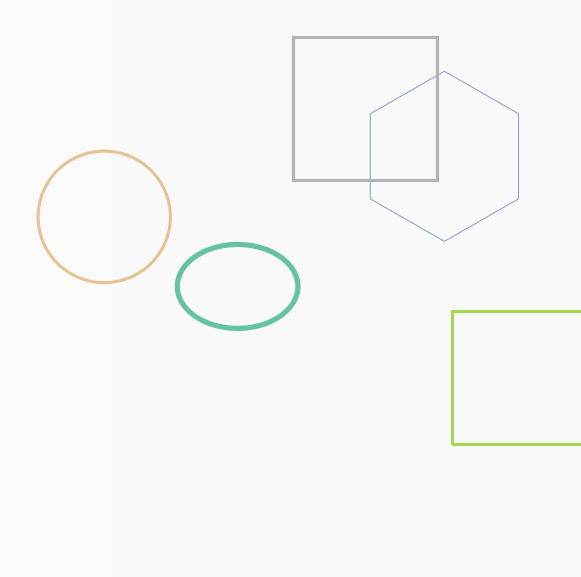[{"shape": "oval", "thickness": 2.5, "radius": 0.52, "center": [0.409, 0.503]}, {"shape": "hexagon", "thickness": 0.5, "radius": 0.74, "center": [0.765, 0.728]}, {"shape": "square", "thickness": 1.5, "radius": 0.58, "center": [0.892, 0.346]}, {"shape": "circle", "thickness": 1.5, "radius": 0.57, "center": [0.179, 0.624]}, {"shape": "square", "thickness": 1.5, "radius": 0.62, "center": [0.628, 0.811]}]